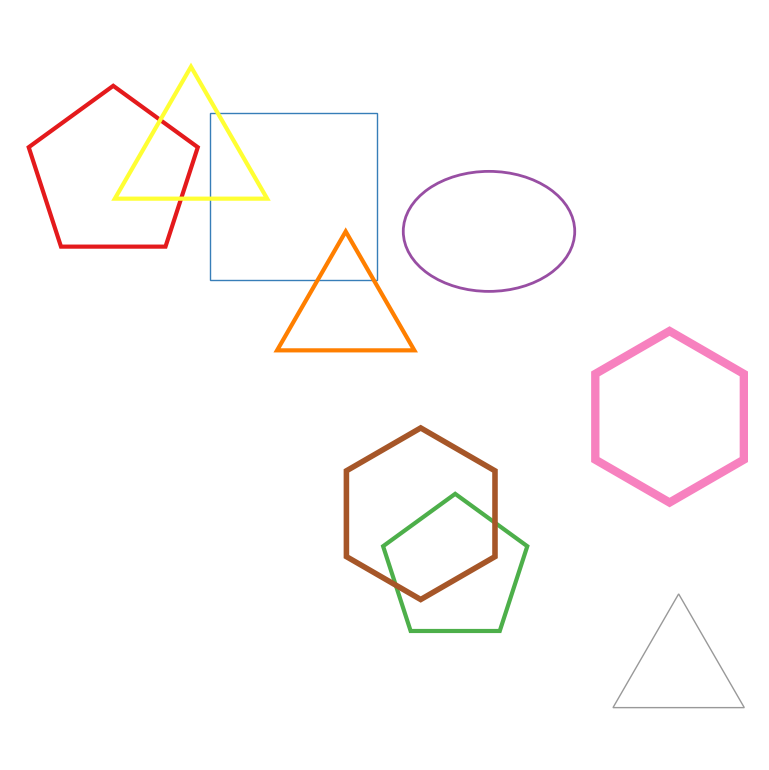[{"shape": "pentagon", "thickness": 1.5, "radius": 0.58, "center": [0.147, 0.773]}, {"shape": "square", "thickness": 0.5, "radius": 0.54, "center": [0.381, 0.745]}, {"shape": "pentagon", "thickness": 1.5, "radius": 0.49, "center": [0.591, 0.26]}, {"shape": "oval", "thickness": 1, "radius": 0.56, "center": [0.635, 0.7]}, {"shape": "triangle", "thickness": 1.5, "radius": 0.51, "center": [0.449, 0.596]}, {"shape": "triangle", "thickness": 1.5, "radius": 0.57, "center": [0.248, 0.799]}, {"shape": "hexagon", "thickness": 2, "radius": 0.56, "center": [0.546, 0.333]}, {"shape": "hexagon", "thickness": 3, "radius": 0.56, "center": [0.87, 0.459]}, {"shape": "triangle", "thickness": 0.5, "radius": 0.49, "center": [0.881, 0.13]}]